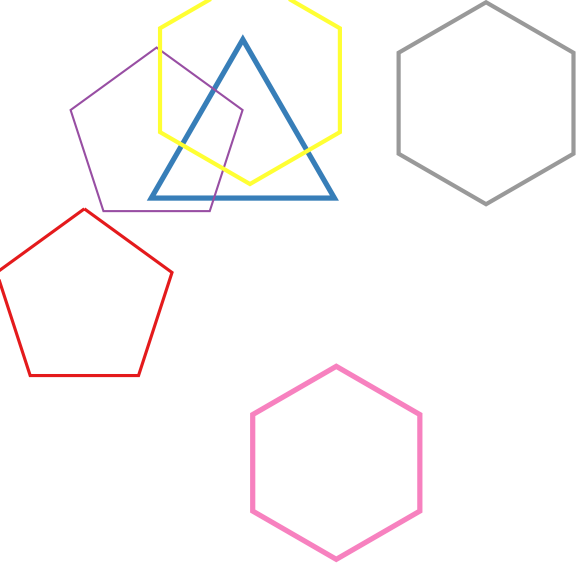[{"shape": "pentagon", "thickness": 1.5, "radius": 0.8, "center": [0.146, 0.478]}, {"shape": "triangle", "thickness": 2.5, "radius": 0.92, "center": [0.421, 0.748]}, {"shape": "pentagon", "thickness": 1, "radius": 0.78, "center": [0.271, 0.76]}, {"shape": "hexagon", "thickness": 2, "radius": 0.9, "center": [0.433, 0.86]}, {"shape": "hexagon", "thickness": 2.5, "radius": 0.84, "center": [0.582, 0.198]}, {"shape": "hexagon", "thickness": 2, "radius": 0.87, "center": [0.842, 0.82]}]